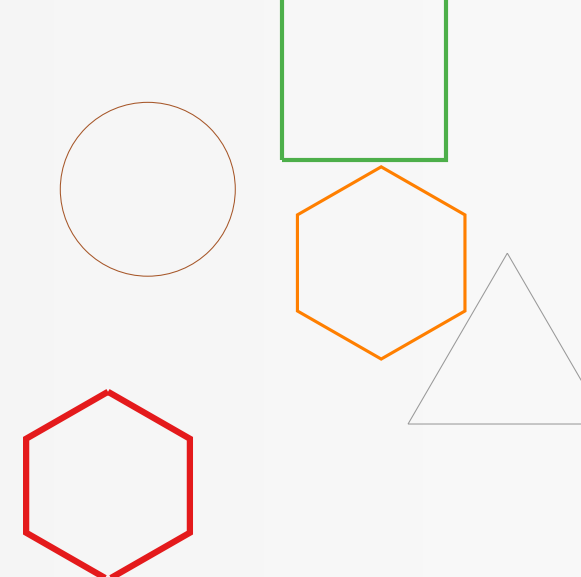[{"shape": "hexagon", "thickness": 3, "radius": 0.81, "center": [0.186, 0.158]}, {"shape": "square", "thickness": 2, "radius": 0.71, "center": [0.626, 0.863]}, {"shape": "hexagon", "thickness": 1.5, "radius": 0.83, "center": [0.656, 0.544]}, {"shape": "circle", "thickness": 0.5, "radius": 0.75, "center": [0.254, 0.671]}, {"shape": "triangle", "thickness": 0.5, "radius": 0.99, "center": [0.873, 0.364]}]